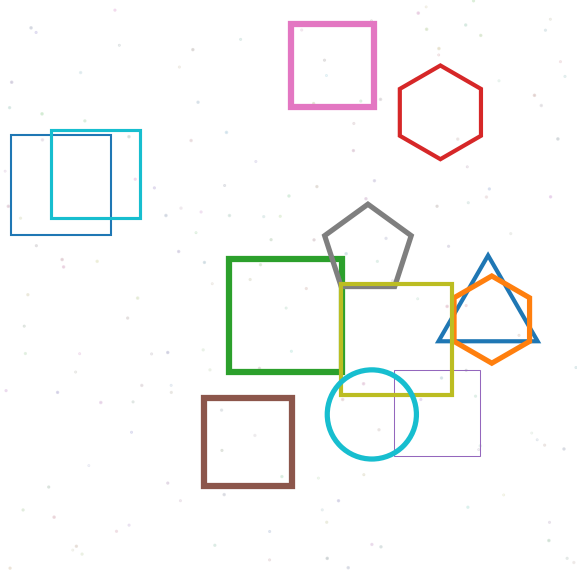[{"shape": "square", "thickness": 1, "radius": 0.43, "center": [0.106, 0.679]}, {"shape": "triangle", "thickness": 2, "radius": 0.5, "center": [0.845, 0.458]}, {"shape": "hexagon", "thickness": 2.5, "radius": 0.38, "center": [0.852, 0.446]}, {"shape": "square", "thickness": 3, "radius": 0.49, "center": [0.495, 0.453]}, {"shape": "hexagon", "thickness": 2, "radius": 0.41, "center": [0.763, 0.805]}, {"shape": "square", "thickness": 0.5, "radius": 0.37, "center": [0.756, 0.284]}, {"shape": "square", "thickness": 3, "radius": 0.38, "center": [0.43, 0.233]}, {"shape": "square", "thickness": 3, "radius": 0.36, "center": [0.575, 0.886]}, {"shape": "pentagon", "thickness": 2.5, "radius": 0.39, "center": [0.637, 0.567]}, {"shape": "square", "thickness": 2, "radius": 0.48, "center": [0.687, 0.411]}, {"shape": "square", "thickness": 1.5, "radius": 0.38, "center": [0.165, 0.698]}, {"shape": "circle", "thickness": 2.5, "radius": 0.39, "center": [0.644, 0.281]}]